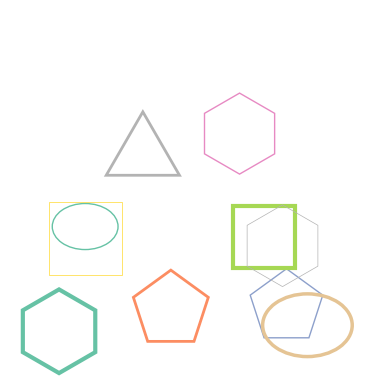[{"shape": "oval", "thickness": 1, "radius": 0.43, "center": [0.221, 0.412]}, {"shape": "hexagon", "thickness": 3, "radius": 0.54, "center": [0.153, 0.14]}, {"shape": "pentagon", "thickness": 2, "radius": 0.51, "center": [0.444, 0.196]}, {"shape": "pentagon", "thickness": 1, "radius": 0.5, "center": [0.744, 0.203]}, {"shape": "hexagon", "thickness": 1, "radius": 0.53, "center": [0.622, 0.653]}, {"shape": "square", "thickness": 3, "radius": 0.4, "center": [0.685, 0.385]}, {"shape": "square", "thickness": 0.5, "radius": 0.48, "center": [0.221, 0.38]}, {"shape": "oval", "thickness": 2.5, "radius": 0.58, "center": [0.799, 0.155]}, {"shape": "hexagon", "thickness": 0.5, "radius": 0.53, "center": [0.734, 0.362]}, {"shape": "triangle", "thickness": 2, "radius": 0.55, "center": [0.371, 0.6]}]